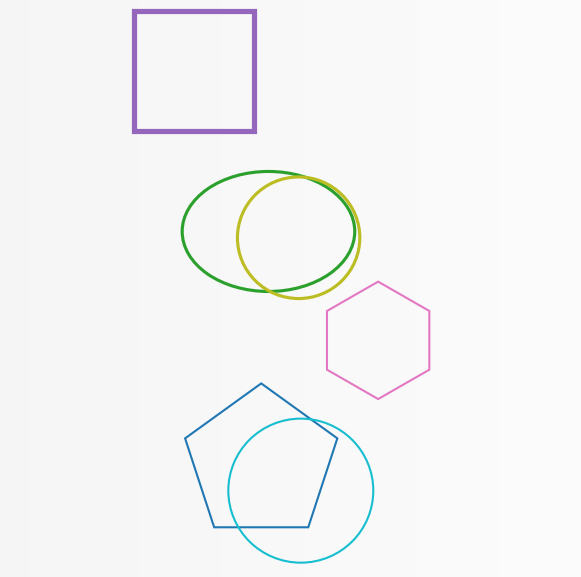[{"shape": "pentagon", "thickness": 1, "radius": 0.69, "center": [0.449, 0.198]}, {"shape": "oval", "thickness": 1.5, "radius": 0.74, "center": [0.462, 0.598]}, {"shape": "square", "thickness": 2.5, "radius": 0.52, "center": [0.334, 0.877]}, {"shape": "hexagon", "thickness": 1, "radius": 0.51, "center": [0.651, 0.41]}, {"shape": "circle", "thickness": 1.5, "radius": 0.53, "center": [0.514, 0.587]}, {"shape": "circle", "thickness": 1, "radius": 0.62, "center": [0.518, 0.15]}]